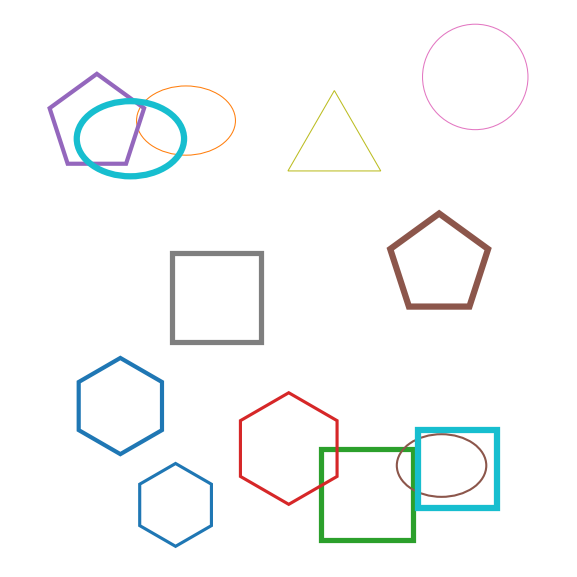[{"shape": "hexagon", "thickness": 2, "radius": 0.42, "center": [0.208, 0.296]}, {"shape": "hexagon", "thickness": 1.5, "radius": 0.36, "center": [0.304, 0.125]}, {"shape": "oval", "thickness": 0.5, "radius": 0.43, "center": [0.322, 0.79]}, {"shape": "square", "thickness": 2.5, "radius": 0.4, "center": [0.636, 0.143]}, {"shape": "hexagon", "thickness": 1.5, "radius": 0.48, "center": [0.5, 0.222]}, {"shape": "pentagon", "thickness": 2, "radius": 0.43, "center": [0.168, 0.785]}, {"shape": "oval", "thickness": 1, "radius": 0.39, "center": [0.765, 0.193]}, {"shape": "pentagon", "thickness": 3, "radius": 0.45, "center": [0.76, 0.54]}, {"shape": "circle", "thickness": 0.5, "radius": 0.46, "center": [0.823, 0.866]}, {"shape": "square", "thickness": 2.5, "radius": 0.39, "center": [0.375, 0.484]}, {"shape": "triangle", "thickness": 0.5, "radius": 0.46, "center": [0.579, 0.75]}, {"shape": "square", "thickness": 3, "radius": 0.34, "center": [0.792, 0.188]}, {"shape": "oval", "thickness": 3, "radius": 0.46, "center": [0.226, 0.759]}]